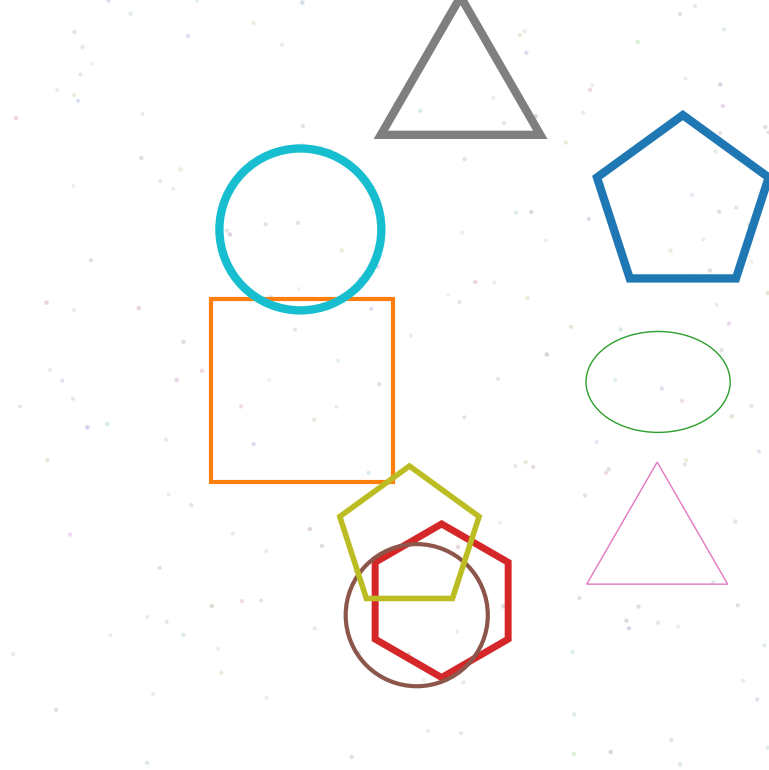[{"shape": "pentagon", "thickness": 3, "radius": 0.59, "center": [0.887, 0.733]}, {"shape": "square", "thickness": 1.5, "radius": 0.59, "center": [0.392, 0.493]}, {"shape": "oval", "thickness": 0.5, "radius": 0.47, "center": [0.855, 0.504]}, {"shape": "hexagon", "thickness": 2.5, "radius": 0.5, "center": [0.574, 0.22]}, {"shape": "circle", "thickness": 1.5, "radius": 0.46, "center": [0.541, 0.201]}, {"shape": "triangle", "thickness": 0.5, "radius": 0.53, "center": [0.854, 0.294]}, {"shape": "triangle", "thickness": 3, "radius": 0.6, "center": [0.598, 0.885]}, {"shape": "pentagon", "thickness": 2, "radius": 0.48, "center": [0.532, 0.3]}, {"shape": "circle", "thickness": 3, "radius": 0.53, "center": [0.39, 0.702]}]